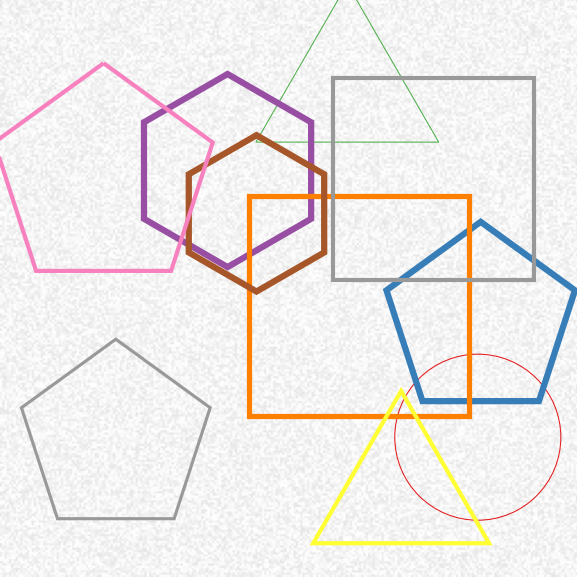[{"shape": "circle", "thickness": 0.5, "radius": 0.72, "center": [0.827, 0.242]}, {"shape": "pentagon", "thickness": 3, "radius": 0.86, "center": [0.832, 0.443]}, {"shape": "triangle", "thickness": 0.5, "radius": 0.91, "center": [0.601, 0.844]}, {"shape": "hexagon", "thickness": 3, "radius": 0.84, "center": [0.394, 0.704]}, {"shape": "square", "thickness": 2.5, "radius": 0.95, "center": [0.622, 0.469]}, {"shape": "triangle", "thickness": 2, "radius": 0.88, "center": [0.695, 0.146]}, {"shape": "hexagon", "thickness": 3, "radius": 0.68, "center": [0.444, 0.63]}, {"shape": "pentagon", "thickness": 2, "radius": 0.99, "center": [0.179, 0.691]}, {"shape": "square", "thickness": 2, "radius": 0.87, "center": [0.751, 0.689]}, {"shape": "pentagon", "thickness": 1.5, "radius": 0.86, "center": [0.201, 0.24]}]